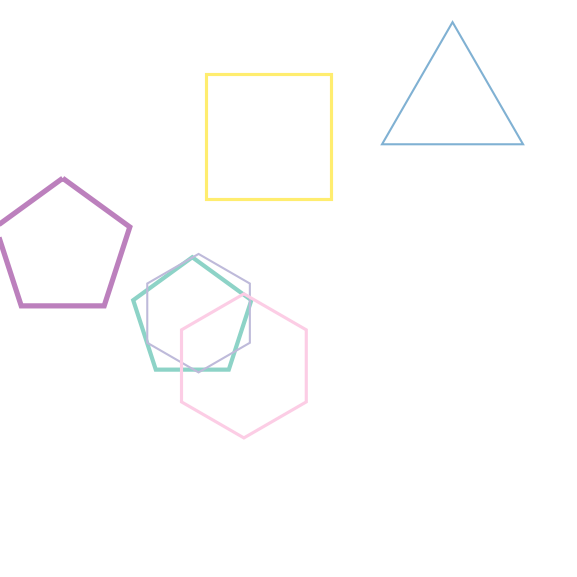[{"shape": "pentagon", "thickness": 2, "radius": 0.54, "center": [0.333, 0.446]}, {"shape": "hexagon", "thickness": 1, "radius": 0.51, "center": [0.344, 0.457]}, {"shape": "triangle", "thickness": 1, "radius": 0.7, "center": [0.784, 0.82]}, {"shape": "hexagon", "thickness": 1.5, "radius": 0.62, "center": [0.422, 0.366]}, {"shape": "pentagon", "thickness": 2.5, "radius": 0.61, "center": [0.109, 0.568]}, {"shape": "square", "thickness": 1.5, "radius": 0.54, "center": [0.465, 0.763]}]